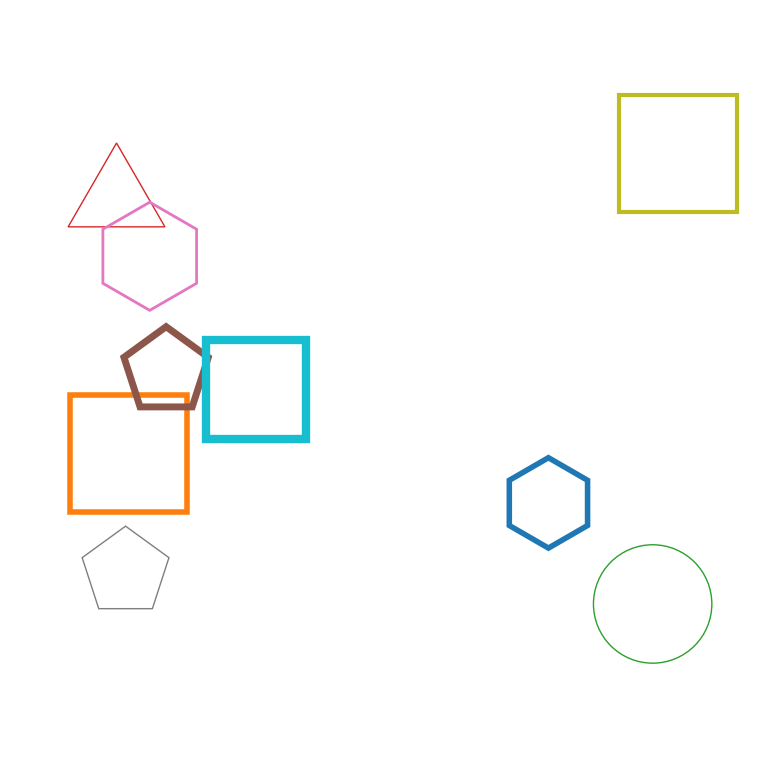[{"shape": "hexagon", "thickness": 2, "radius": 0.29, "center": [0.712, 0.347]}, {"shape": "square", "thickness": 2, "radius": 0.38, "center": [0.167, 0.411]}, {"shape": "circle", "thickness": 0.5, "radius": 0.38, "center": [0.848, 0.216]}, {"shape": "triangle", "thickness": 0.5, "radius": 0.36, "center": [0.151, 0.742]}, {"shape": "pentagon", "thickness": 2.5, "radius": 0.29, "center": [0.216, 0.518]}, {"shape": "hexagon", "thickness": 1, "radius": 0.35, "center": [0.194, 0.667]}, {"shape": "pentagon", "thickness": 0.5, "radius": 0.3, "center": [0.163, 0.257]}, {"shape": "square", "thickness": 1.5, "radius": 0.38, "center": [0.881, 0.801]}, {"shape": "square", "thickness": 3, "radius": 0.32, "center": [0.333, 0.494]}]